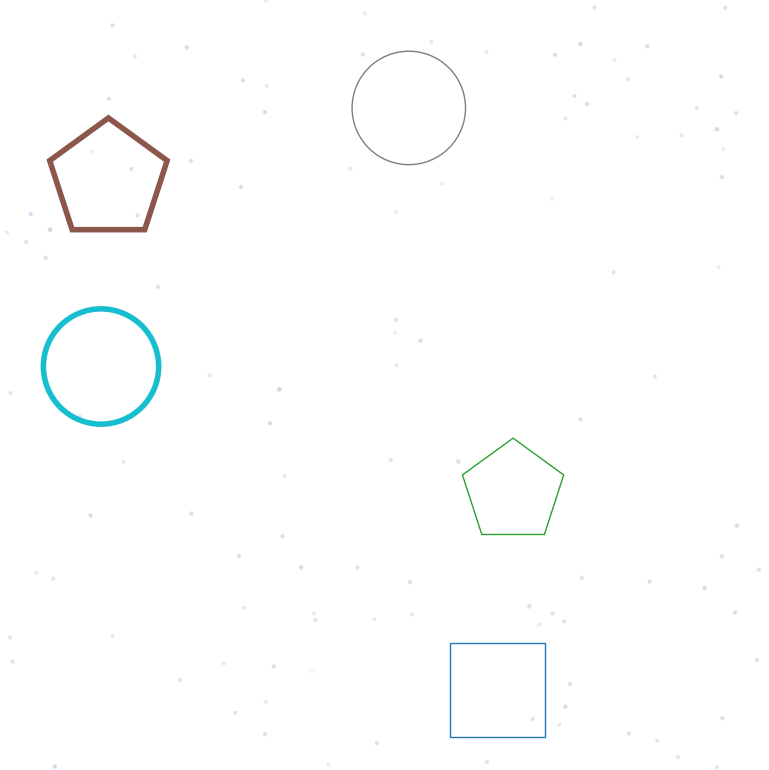[{"shape": "square", "thickness": 0.5, "radius": 0.31, "center": [0.646, 0.104]}, {"shape": "pentagon", "thickness": 0.5, "radius": 0.35, "center": [0.666, 0.362]}, {"shape": "pentagon", "thickness": 2, "radius": 0.4, "center": [0.141, 0.767]}, {"shape": "circle", "thickness": 0.5, "radius": 0.37, "center": [0.531, 0.86]}, {"shape": "circle", "thickness": 2, "radius": 0.37, "center": [0.131, 0.524]}]